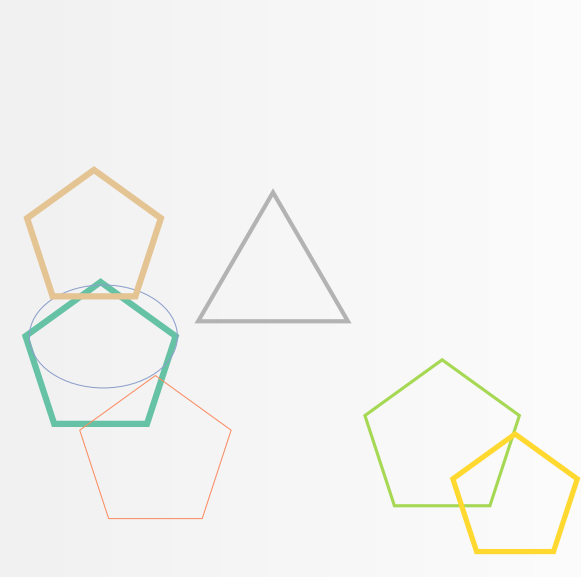[{"shape": "pentagon", "thickness": 3, "radius": 0.68, "center": [0.173, 0.375]}, {"shape": "pentagon", "thickness": 0.5, "radius": 0.68, "center": [0.267, 0.212]}, {"shape": "oval", "thickness": 0.5, "radius": 0.64, "center": [0.178, 0.417]}, {"shape": "pentagon", "thickness": 1.5, "radius": 0.7, "center": [0.761, 0.236]}, {"shape": "pentagon", "thickness": 2.5, "radius": 0.56, "center": [0.886, 0.135]}, {"shape": "pentagon", "thickness": 3, "radius": 0.61, "center": [0.162, 0.584]}, {"shape": "triangle", "thickness": 2, "radius": 0.74, "center": [0.47, 0.517]}]